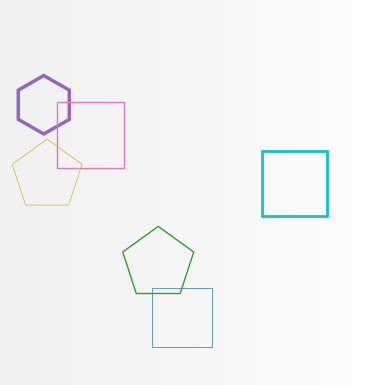[{"shape": "square", "thickness": 0.5, "radius": 0.39, "center": [0.47, 0.175]}, {"shape": "pentagon", "thickness": 1, "radius": 0.48, "center": [0.408, 0.316]}, {"shape": "hexagon", "thickness": 2.5, "radius": 0.38, "center": [0.113, 0.728]}, {"shape": "square", "thickness": 1, "radius": 0.43, "center": [0.233, 0.649]}, {"shape": "pentagon", "thickness": 0.5, "radius": 0.47, "center": [0.122, 0.544]}, {"shape": "square", "thickness": 2, "radius": 0.42, "center": [0.76, 0.523]}]